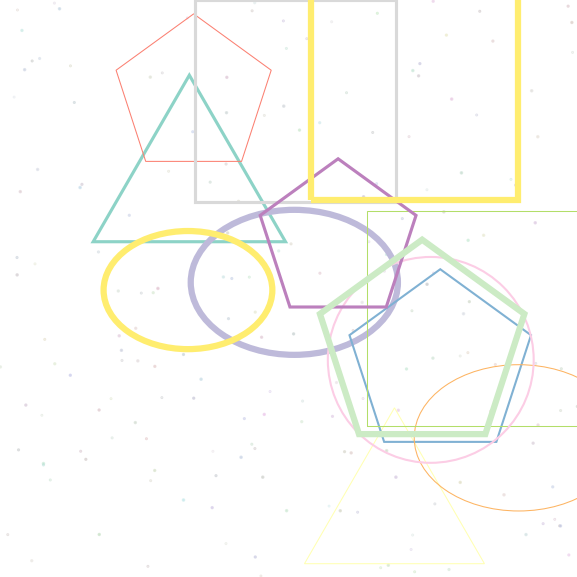[{"shape": "triangle", "thickness": 1.5, "radius": 0.96, "center": [0.328, 0.677]}, {"shape": "triangle", "thickness": 0.5, "radius": 0.9, "center": [0.683, 0.113]}, {"shape": "oval", "thickness": 3, "radius": 0.9, "center": [0.51, 0.51]}, {"shape": "pentagon", "thickness": 0.5, "radius": 0.71, "center": [0.335, 0.834]}, {"shape": "pentagon", "thickness": 1, "radius": 0.83, "center": [0.762, 0.368]}, {"shape": "oval", "thickness": 0.5, "radius": 0.9, "center": [0.898, 0.241]}, {"shape": "square", "thickness": 0.5, "radius": 0.93, "center": [0.821, 0.448]}, {"shape": "circle", "thickness": 1, "radius": 0.89, "center": [0.746, 0.376]}, {"shape": "square", "thickness": 1.5, "radius": 0.87, "center": [0.512, 0.824]}, {"shape": "pentagon", "thickness": 1.5, "radius": 0.71, "center": [0.585, 0.582]}, {"shape": "pentagon", "thickness": 3, "radius": 0.93, "center": [0.731, 0.398]}, {"shape": "square", "thickness": 3, "radius": 0.89, "center": [0.718, 0.831]}, {"shape": "oval", "thickness": 3, "radius": 0.73, "center": [0.325, 0.497]}]